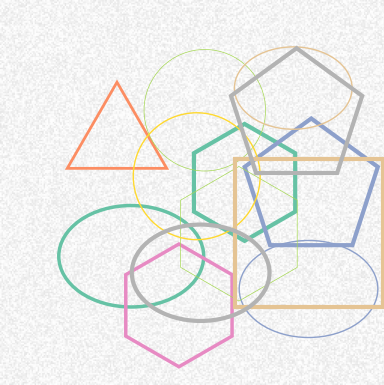[{"shape": "hexagon", "thickness": 3, "radius": 0.76, "center": [0.635, 0.526]}, {"shape": "oval", "thickness": 2.5, "radius": 0.94, "center": [0.341, 0.334]}, {"shape": "triangle", "thickness": 2, "radius": 0.75, "center": [0.304, 0.637]}, {"shape": "pentagon", "thickness": 3, "radius": 0.91, "center": [0.808, 0.51]}, {"shape": "oval", "thickness": 1, "radius": 0.9, "center": [0.801, 0.249]}, {"shape": "hexagon", "thickness": 2.5, "radius": 0.8, "center": [0.465, 0.207]}, {"shape": "circle", "thickness": 0.5, "radius": 0.79, "center": [0.532, 0.714]}, {"shape": "hexagon", "thickness": 0.5, "radius": 0.87, "center": [0.621, 0.393]}, {"shape": "circle", "thickness": 1, "radius": 0.82, "center": [0.511, 0.542]}, {"shape": "square", "thickness": 3, "radius": 0.96, "center": [0.803, 0.395]}, {"shape": "oval", "thickness": 1, "radius": 0.76, "center": [0.762, 0.771]}, {"shape": "oval", "thickness": 3, "radius": 0.89, "center": [0.521, 0.292]}, {"shape": "pentagon", "thickness": 3, "radius": 0.9, "center": [0.77, 0.696]}]